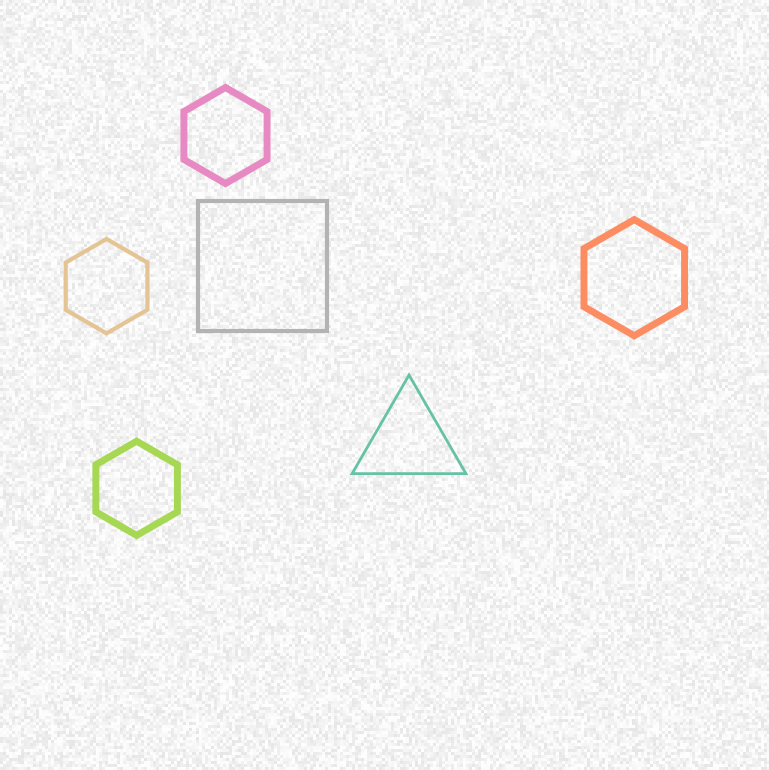[{"shape": "triangle", "thickness": 1, "radius": 0.43, "center": [0.531, 0.428]}, {"shape": "hexagon", "thickness": 2.5, "radius": 0.38, "center": [0.824, 0.639]}, {"shape": "hexagon", "thickness": 2.5, "radius": 0.31, "center": [0.293, 0.824]}, {"shape": "hexagon", "thickness": 2.5, "radius": 0.31, "center": [0.177, 0.366]}, {"shape": "hexagon", "thickness": 1.5, "radius": 0.31, "center": [0.138, 0.628]}, {"shape": "square", "thickness": 1.5, "radius": 0.42, "center": [0.341, 0.655]}]